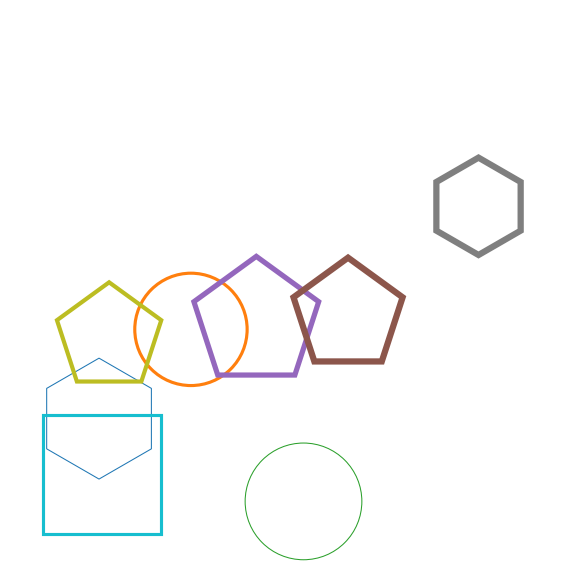[{"shape": "hexagon", "thickness": 0.5, "radius": 0.52, "center": [0.171, 0.274]}, {"shape": "circle", "thickness": 1.5, "radius": 0.49, "center": [0.331, 0.429]}, {"shape": "circle", "thickness": 0.5, "radius": 0.51, "center": [0.526, 0.131]}, {"shape": "pentagon", "thickness": 2.5, "radius": 0.57, "center": [0.444, 0.442]}, {"shape": "pentagon", "thickness": 3, "radius": 0.5, "center": [0.603, 0.454]}, {"shape": "hexagon", "thickness": 3, "radius": 0.42, "center": [0.829, 0.642]}, {"shape": "pentagon", "thickness": 2, "radius": 0.47, "center": [0.189, 0.415]}, {"shape": "square", "thickness": 1.5, "radius": 0.51, "center": [0.177, 0.178]}]